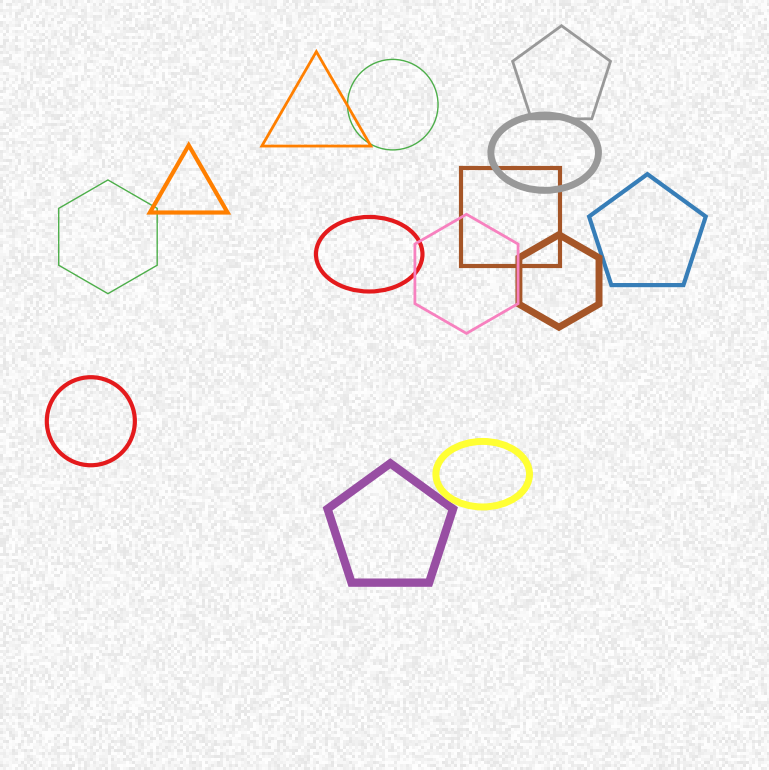[{"shape": "oval", "thickness": 1.5, "radius": 0.35, "center": [0.48, 0.67]}, {"shape": "circle", "thickness": 1.5, "radius": 0.29, "center": [0.118, 0.453]}, {"shape": "pentagon", "thickness": 1.5, "radius": 0.4, "center": [0.841, 0.694]}, {"shape": "hexagon", "thickness": 0.5, "radius": 0.37, "center": [0.14, 0.692]}, {"shape": "circle", "thickness": 0.5, "radius": 0.29, "center": [0.51, 0.864]}, {"shape": "pentagon", "thickness": 3, "radius": 0.43, "center": [0.507, 0.313]}, {"shape": "triangle", "thickness": 1, "radius": 0.41, "center": [0.411, 0.851]}, {"shape": "triangle", "thickness": 1.5, "radius": 0.29, "center": [0.245, 0.753]}, {"shape": "oval", "thickness": 2.5, "radius": 0.3, "center": [0.627, 0.384]}, {"shape": "hexagon", "thickness": 2.5, "radius": 0.3, "center": [0.726, 0.635]}, {"shape": "square", "thickness": 1.5, "radius": 0.32, "center": [0.663, 0.718]}, {"shape": "hexagon", "thickness": 1, "radius": 0.39, "center": [0.606, 0.644]}, {"shape": "oval", "thickness": 2.5, "radius": 0.35, "center": [0.707, 0.802]}, {"shape": "pentagon", "thickness": 1, "radius": 0.33, "center": [0.729, 0.9]}]